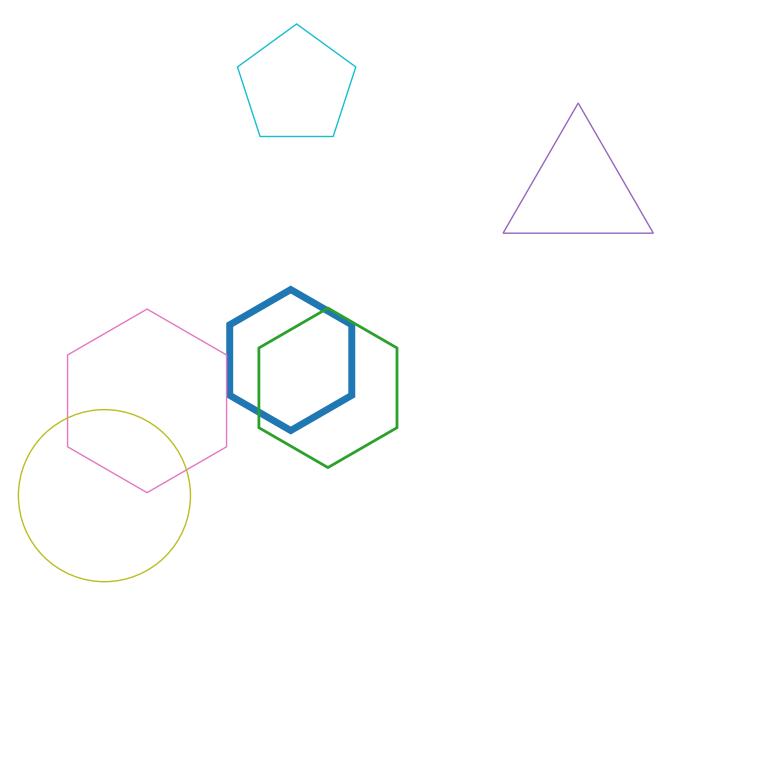[{"shape": "hexagon", "thickness": 2.5, "radius": 0.46, "center": [0.378, 0.532]}, {"shape": "hexagon", "thickness": 1, "radius": 0.52, "center": [0.426, 0.496]}, {"shape": "triangle", "thickness": 0.5, "radius": 0.56, "center": [0.751, 0.754]}, {"shape": "hexagon", "thickness": 0.5, "radius": 0.6, "center": [0.191, 0.479]}, {"shape": "circle", "thickness": 0.5, "radius": 0.56, "center": [0.136, 0.356]}, {"shape": "pentagon", "thickness": 0.5, "radius": 0.4, "center": [0.385, 0.888]}]